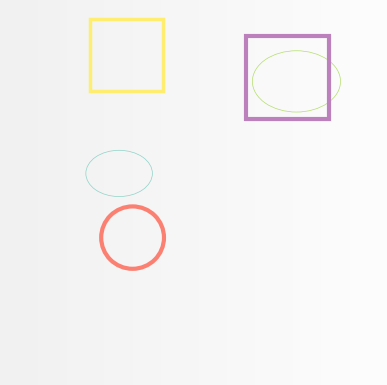[{"shape": "oval", "thickness": 0.5, "radius": 0.43, "center": [0.307, 0.55]}, {"shape": "circle", "thickness": 3, "radius": 0.41, "center": [0.342, 0.383]}, {"shape": "oval", "thickness": 0.5, "radius": 0.57, "center": [0.765, 0.789]}, {"shape": "square", "thickness": 3, "radius": 0.54, "center": [0.742, 0.798]}, {"shape": "square", "thickness": 2.5, "radius": 0.47, "center": [0.326, 0.857]}]